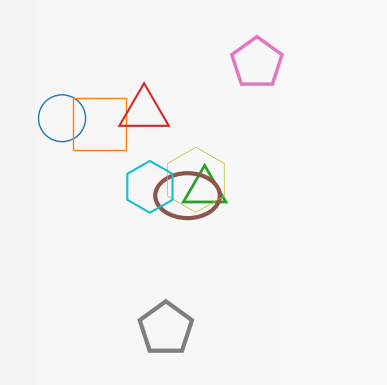[{"shape": "circle", "thickness": 1, "radius": 0.3, "center": [0.16, 0.693]}, {"shape": "square", "thickness": 1, "radius": 0.34, "center": [0.257, 0.679]}, {"shape": "triangle", "thickness": 2, "radius": 0.32, "center": [0.528, 0.507]}, {"shape": "triangle", "thickness": 1.5, "radius": 0.37, "center": [0.372, 0.71]}, {"shape": "oval", "thickness": 3, "radius": 0.42, "center": [0.484, 0.492]}, {"shape": "pentagon", "thickness": 2.5, "radius": 0.34, "center": [0.663, 0.837]}, {"shape": "pentagon", "thickness": 3, "radius": 0.35, "center": [0.428, 0.146]}, {"shape": "hexagon", "thickness": 0.5, "radius": 0.42, "center": [0.505, 0.533]}, {"shape": "hexagon", "thickness": 1.5, "radius": 0.34, "center": [0.387, 0.515]}]